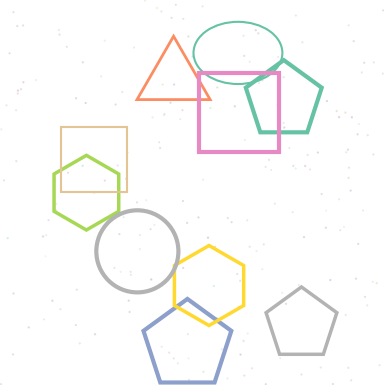[{"shape": "oval", "thickness": 1.5, "radius": 0.58, "center": [0.618, 0.863]}, {"shape": "pentagon", "thickness": 3, "radius": 0.52, "center": [0.737, 0.74]}, {"shape": "triangle", "thickness": 2, "radius": 0.55, "center": [0.451, 0.796]}, {"shape": "pentagon", "thickness": 3, "radius": 0.6, "center": [0.487, 0.104]}, {"shape": "square", "thickness": 3, "radius": 0.52, "center": [0.62, 0.708]}, {"shape": "hexagon", "thickness": 2.5, "radius": 0.48, "center": [0.224, 0.5]}, {"shape": "hexagon", "thickness": 2.5, "radius": 0.52, "center": [0.543, 0.258]}, {"shape": "square", "thickness": 1.5, "radius": 0.43, "center": [0.244, 0.586]}, {"shape": "pentagon", "thickness": 2.5, "radius": 0.48, "center": [0.783, 0.158]}, {"shape": "circle", "thickness": 3, "radius": 0.53, "center": [0.357, 0.347]}]